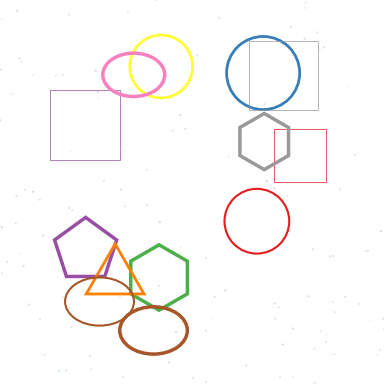[{"shape": "circle", "thickness": 1.5, "radius": 0.42, "center": [0.667, 0.425]}, {"shape": "square", "thickness": 0.5, "radius": 0.34, "center": [0.779, 0.597]}, {"shape": "circle", "thickness": 2, "radius": 0.47, "center": [0.684, 0.81]}, {"shape": "hexagon", "thickness": 2.5, "radius": 0.42, "center": [0.413, 0.279]}, {"shape": "pentagon", "thickness": 2.5, "radius": 0.42, "center": [0.222, 0.351]}, {"shape": "square", "thickness": 0.5, "radius": 0.45, "center": [0.222, 0.676]}, {"shape": "triangle", "thickness": 2, "radius": 0.43, "center": [0.299, 0.28]}, {"shape": "circle", "thickness": 2, "radius": 0.41, "center": [0.419, 0.827]}, {"shape": "oval", "thickness": 2.5, "radius": 0.44, "center": [0.399, 0.142]}, {"shape": "oval", "thickness": 1.5, "radius": 0.45, "center": [0.259, 0.217]}, {"shape": "oval", "thickness": 2.5, "radius": 0.4, "center": [0.347, 0.806]}, {"shape": "hexagon", "thickness": 2.5, "radius": 0.36, "center": [0.686, 0.632]}, {"shape": "square", "thickness": 0.5, "radius": 0.45, "center": [0.735, 0.805]}]